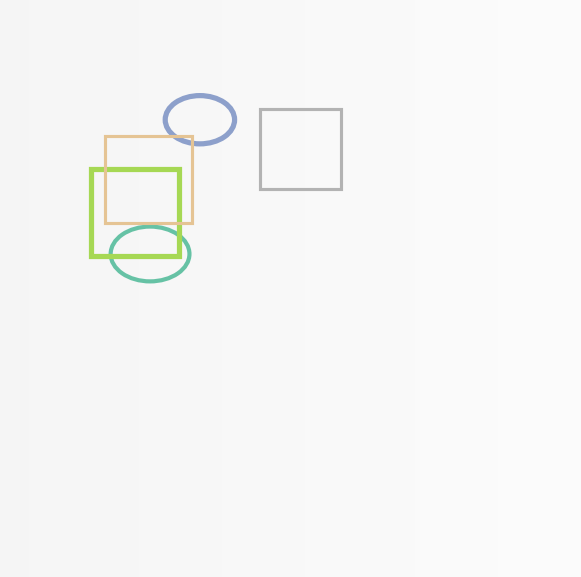[{"shape": "oval", "thickness": 2, "radius": 0.34, "center": [0.258, 0.559]}, {"shape": "oval", "thickness": 2.5, "radius": 0.3, "center": [0.344, 0.792]}, {"shape": "square", "thickness": 2.5, "radius": 0.38, "center": [0.232, 0.631]}, {"shape": "square", "thickness": 1.5, "radius": 0.38, "center": [0.255, 0.688]}, {"shape": "square", "thickness": 1.5, "radius": 0.35, "center": [0.517, 0.742]}]